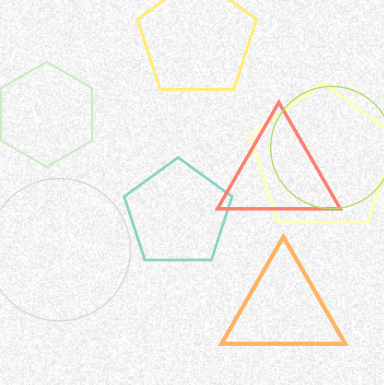[{"shape": "pentagon", "thickness": 2, "radius": 0.74, "center": [0.463, 0.444]}, {"shape": "pentagon", "thickness": 2, "radius": 1.0, "center": [0.838, 0.585]}, {"shape": "triangle", "thickness": 2.5, "radius": 0.92, "center": [0.724, 0.55]}, {"shape": "triangle", "thickness": 3, "radius": 0.93, "center": [0.736, 0.2]}, {"shape": "circle", "thickness": 1, "radius": 0.79, "center": [0.862, 0.617]}, {"shape": "circle", "thickness": 1, "radius": 0.92, "center": [0.154, 0.351]}, {"shape": "hexagon", "thickness": 1.5, "radius": 0.68, "center": [0.121, 0.703]}, {"shape": "pentagon", "thickness": 2, "radius": 0.81, "center": [0.512, 0.9]}]